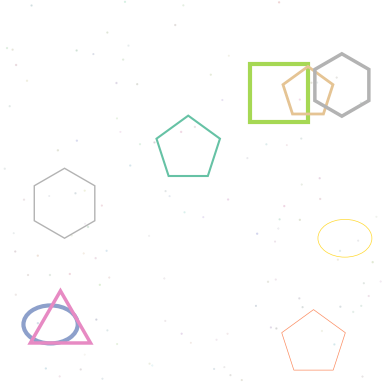[{"shape": "pentagon", "thickness": 1.5, "radius": 0.43, "center": [0.489, 0.613]}, {"shape": "pentagon", "thickness": 0.5, "radius": 0.43, "center": [0.814, 0.109]}, {"shape": "oval", "thickness": 3, "radius": 0.35, "center": [0.131, 0.157]}, {"shape": "triangle", "thickness": 2.5, "radius": 0.45, "center": [0.157, 0.154]}, {"shape": "square", "thickness": 3, "radius": 0.38, "center": [0.725, 0.759]}, {"shape": "oval", "thickness": 0.5, "radius": 0.35, "center": [0.896, 0.381]}, {"shape": "pentagon", "thickness": 2, "radius": 0.34, "center": [0.8, 0.759]}, {"shape": "hexagon", "thickness": 1, "radius": 0.45, "center": [0.168, 0.472]}, {"shape": "hexagon", "thickness": 2.5, "radius": 0.4, "center": [0.888, 0.779]}]